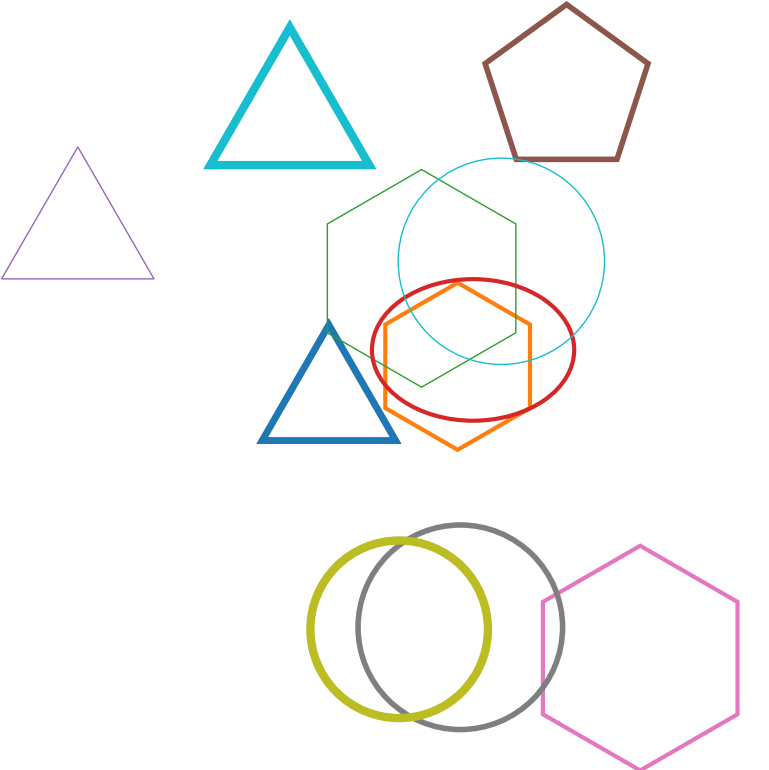[{"shape": "triangle", "thickness": 2.5, "radius": 0.5, "center": [0.427, 0.478]}, {"shape": "hexagon", "thickness": 1.5, "radius": 0.54, "center": [0.594, 0.524]}, {"shape": "hexagon", "thickness": 0.5, "radius": 0.71, "center": [0.548, 0.638]}, {"shape": "oval", "thickness": 1.5, "radius": 0.66, "center": [0.614, 0.546]}, {"shape": "triangle", "thickness": 0.5, "radius": 0.57, "center": [0.101, 0.695]}, {"shape": "pentagon", "thickness": 2, "radius": 0.56, "center": [0.736, 0.883]}, {"shape": "hexagon", "thickness": 1.5, "radius": 0.73, "center": [0.831, 0.145]}, {"shape": "circle", "thickness": 2, "radius": 0.66, "center": [0.598, 0.185]}, {"shape": "circle", "thickness": 3, "radius": 0.58, "center": [0.518, 0.183]}, {"shape": "triangle", "thickness": 3, "radius": 0.6, "center": [0.376, 0.845]}, {"shape": "circle", "thickness": 0.5, "radius": 0.67, "center": [0.651, 0.661]}]